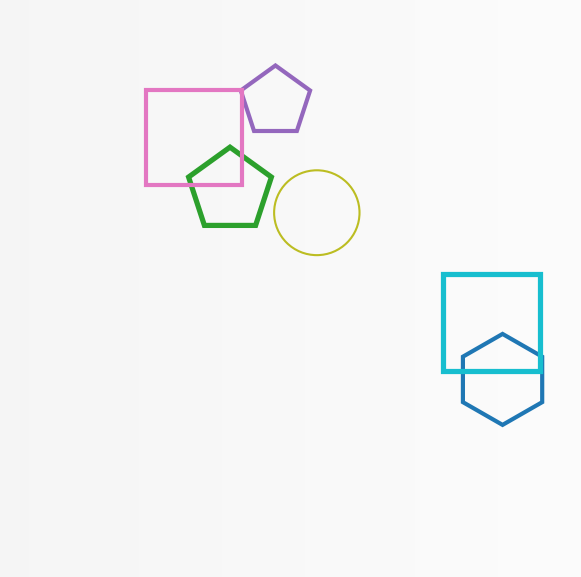[{"shape": "hexagon", "thickness": 2, "radius": 0.39, "center": [0.865, 0.342]}, {"shape": "pentagon", "thickness": 2.5, "radius": 0.37, "center": [0.396, 0.669]}, {"shape": "pentagon", "thickness": 2, "radius": 0.31, "center": [0.474, 0.823]}, {"shape": "square", "thickness": 2, "radius": 0.41, "center": [0.333, 0.762]}, {"shape": "circle", "thickness": 1, "radius": 0.37, "center": [0.545, 0.631]}, {"shape": "square", "thickness": 2.5, "radius": 0.42, "center": [0.846, 0.44]}]